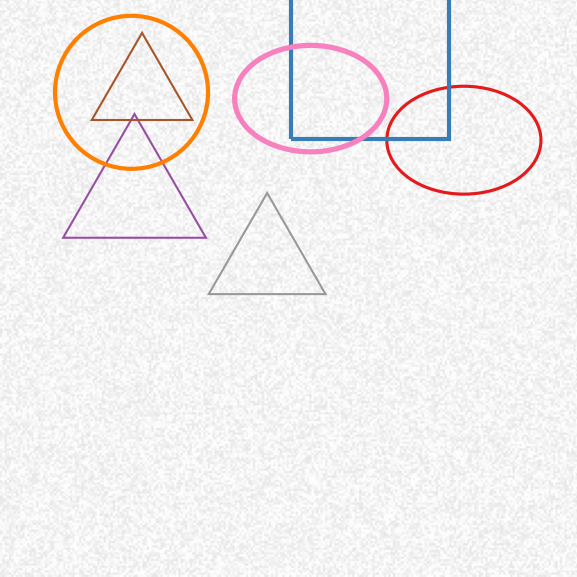[{"shape": "oval", "thickness": 1.5, "radius": 0.67, "center": [0.803, 0.756]}, {"shape": "square", "thickness": 2, "radius": 0.68, "center": [0.641, 0.896]}, {"shape": "triangle", "thickness": 1, "radius": 0.71, "center": [0.233, 0.659]}, {"shape": "circle", "thickness": 2, "radius": 0.66, "center": [0.228, 0.839]}, {"shape": "triangle", "thickness": 1, "radius": 0.5, "center": [0.246, 0.842]}, {"shape": "oval", "thickness": 2.5, "radius": 0.66, "center": [0.538, 0.828]}, {"shape": "triangle", "thickness": 1, "radius": 0.58, "center": [0.463, 0.548]}]